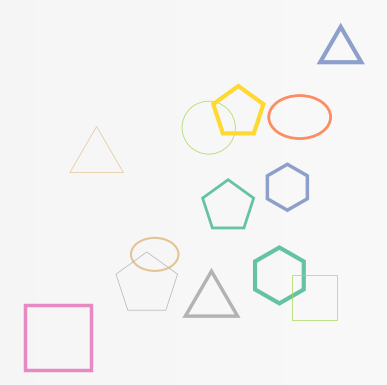[{"shape": "pentagon", "thickness": 2, "radius": 0.35, "center": [0.589, 0.464]}, {"shape": "hexagon", "thickness": 3, "radius": 0.36, "center": [0.721, 0.285]}, {"shape": "oval", "thickness": 2, "radius": 0.4, "center": [0.773, 0.696]}, {"shape": "triangle", "thickness": 3, "radius": 0.31, "center": [0.879, 0.869]}, {"shape": "hexagon", "thickness": 2.5, "radius": 0.3, "center": [0.742, 0.514]}, {"shape": "square", "thickness": 2.5, "radius": 0.42, "center": [0.15, 0.123]}, {"shape": "circle", "thickness": 0.5, "radius": 0.34, "center": [0.539, 0.668]}, {"shape": "square", "thickness": 0.5, "radius": 0.29, "center": [0.811, 0.228]}, {"shape": "pentagon", "thickness": 3, "radius": 0.34, "center": [0.615, 0.709]}, {"shape": "oval", "thickness": 1.5, "radius": 0.31, "center": [0.399, 0.339]}, {"shape": "triangle", "thickness": 0.5, "radius": 0.4, "center": [0.249, 0.592]}, {"shape": "triangle", "thickness": 2.5, "radius": 0.39, "center": [0.546, 0.218]}, {"shape": "pentagon", "thickness": 0.5, "radius": 0.42, "center": [0.379, 0.262]}]